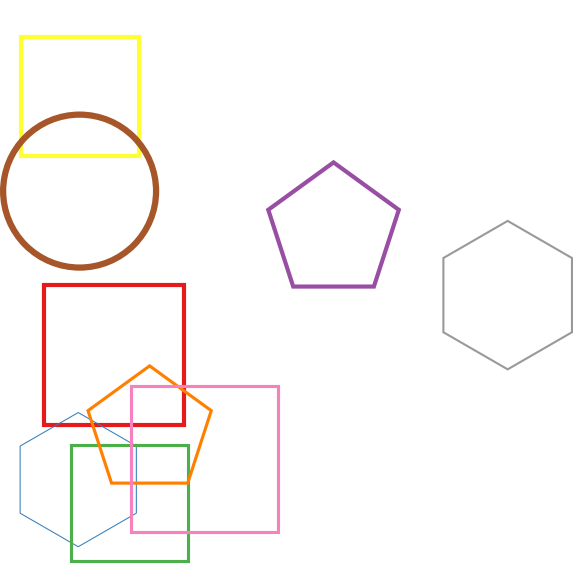[{"shape": "square", "thickness": 2, "radius": 0.61, "center": [0.198, 0.385]}, {"shape": "hexagon", "thickness": 0.5, "radius": 0.58, "center": [0.135, 0.169]}, {"shape": "square", "thickness": 1.5, "radius": 0.5, "center": [0.224, 0.128]}, {"shape": "pentagon", "thickness": 2, "radius": 0.59, "center": [0.578, 0.599]}, {"shape": "pentagon", "thickness": 1.5, "radius": 0.56, "center": [0.259, 0.253]}, {"shape": "square", "thickness": 2, "radius": 0.51, "center": [0.139, 0.832]}, {"shape": "circle", "thickness": 3, "radius": 0.66, "center": [0.138, 0.668]}, {"shape": "square", "thickness": 1.5, "radius": 0.63, "center": [0.354, 0.205]}, {"shape": "hexagon", "thickness": 1, "radius": 0.64, "center": [0.879, 0.488]}]